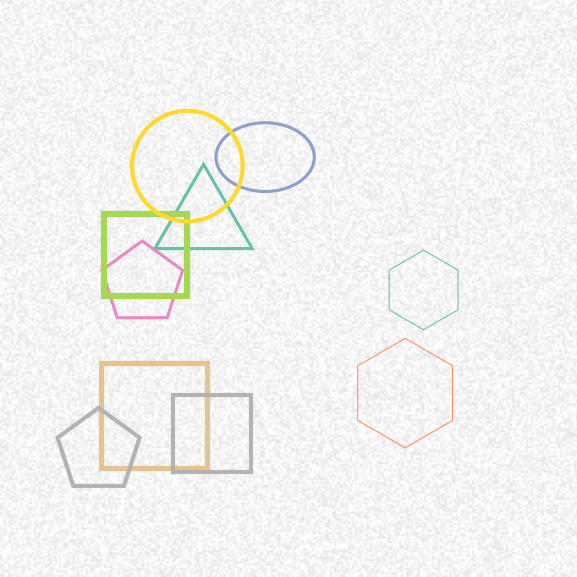[{"shape": "triangle", "thickness": 1.5, "radius": 0.49, "center": [0.353, 0.617]}, {"shape": "hexagon", "thickness": 0.5, "radius": 0.34, "center": [0.733, 0.497]}, {"shape": "hexagon", "thickness": 0.5, "radius": 0.47, "center": [0.701, 0.318]}, {"shape": "oval", "thickness": 1.5, "radius": 0.43, "center": [0.459, 0.727]}, {"shape": "pentagon", "thickness": 1.5, "radius": 0.37, "center": [0.246, 0.508]}, {"shape": "square", "thickness": 3, "radius": 0.36, "center": [0.252, 0.558]}, {"shape": "circle", "thickness": 2, "radius": 0.48, "center": [0.325, 0.711]}, {"shape": "square", "thickness": 2.5, "radius": 0.45, "center": [0.267, 0.279]}, {"shape": "square", "thickness": 2, "radius": 0.34, "center": [0.368, 0.248]}, {"shape": "pentagon", "thickness": 2, "radius": 0.37, "center": [0.171, 0.218]}]